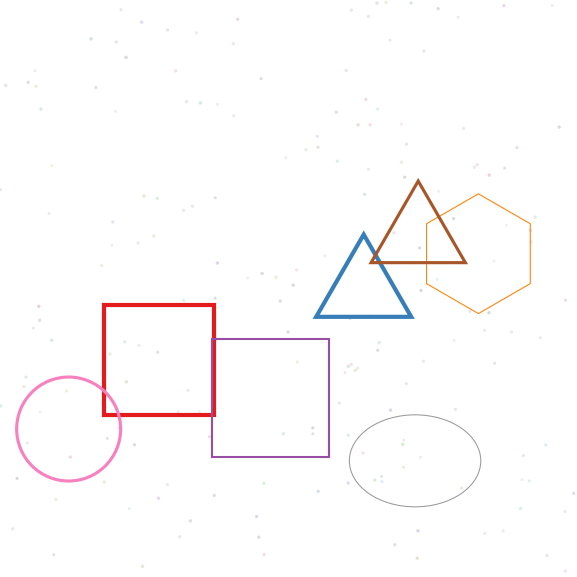[{"shape": "square", "thickness": 2, "radius": 0.47, "center": [0.276, 0.376]}, {"shape": "triangle", "thickness": 2, "radius": 0.48, "center": [0.63, 0.498]}, {"shape": "square", "thickness": 1, "radius": 0.51, "center": [0.468, 0.31]}, {"shape": "hexagon", "thickness": 0.5, "radius": 0.52, "center": [0.828, 0.56]}, {"shape": "triangle", "thickness": 1.5, "radius": 0.47, "center": [0.724, 0.591]}, {"shape": "circle", "thickness": 1.5, "radius": 0.45, "center": [0.119, 0.256]}, {"shape": "oval", "thickness": 0.5, "radius": 0.57, "center": [0.719, 0.201]}]